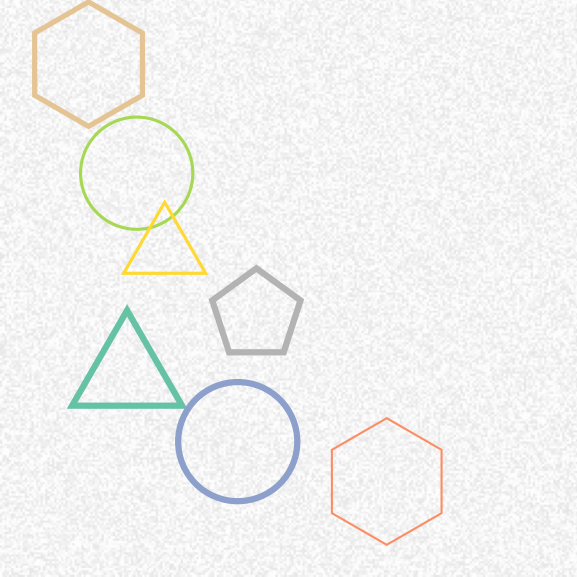[{"shape": "triangle", "thickness": 3, "radius": 0.55, "center": [0.22, 0.352]}, {"shape": "hexagon", "thickness": 1, "radius": 0.55, "center": [0.67, 0.165]}, {"shape": "circle", "thickness": 3, "radius": 0.52, "center": [0.412, 0.234]}, {"shape": "circle", "thickness": 1.5, "radius": 0.49, "center": [0.237, 0.699]}, {"shape": "triangle", "thickness": 1.5, "radius": 0.41, "center": [0.285, 0.567]}, {"shape": "hexagon", "thickness": 2.5, "radius": 0.54, "center": [0.153, 0.888]}, {"shape": "pentagon", "thickness": 3, "radius": 0.4, "center": [0.444, 0.454]}]